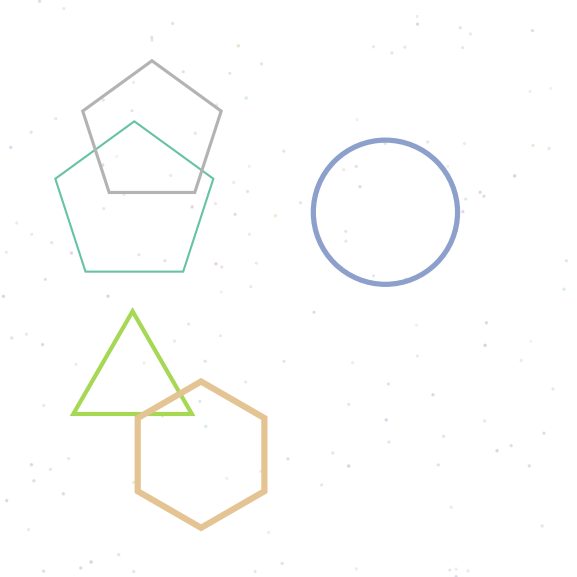[{"shape": "pentagon", "thickness": 1, "radius": 0.72, "center": [0.233, 0.645]}, {"shape": "circle", "thickness": 2.5, "radius": 0.62, "center": [0.667, 0.632]}, {"shape": "triangle", "thickness": 2, "radius": 0.59, "center": [0.23, 0.342]}, {"shape": "hexagon", "thickness": 3, "radius": 0.63, "center": [0.348, 0.212]}, {"shape": "pentagon", "thickness": 1.5, "radius": 0.63, "center": [0.263, 0.768]}]